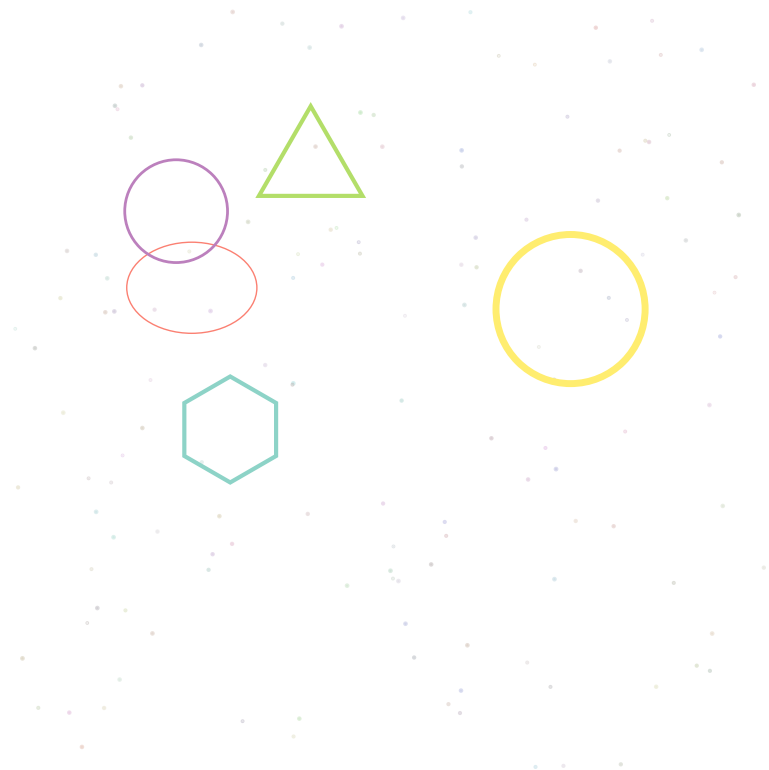[{"shape": "hexagon", "thickness": 1.5, "radius": 0.34, "center": [0.299, 0.442]}, {"shape": "oval", "thickness": 0.5, "radius": 0.42, "center": [0.249, 0.626]}, {"shape": "triangle", "thickness": 1.5, "radius": 0.39, "center": [0.404, 0.784]}, {"shape": "circle", "thickness": 1, "radius": 0.33, "center": [0.229, 0.726]}, {"shape": "circle", "thickness": 2.5, "radius": 0.48, "center": [0.741, 0.599]}]